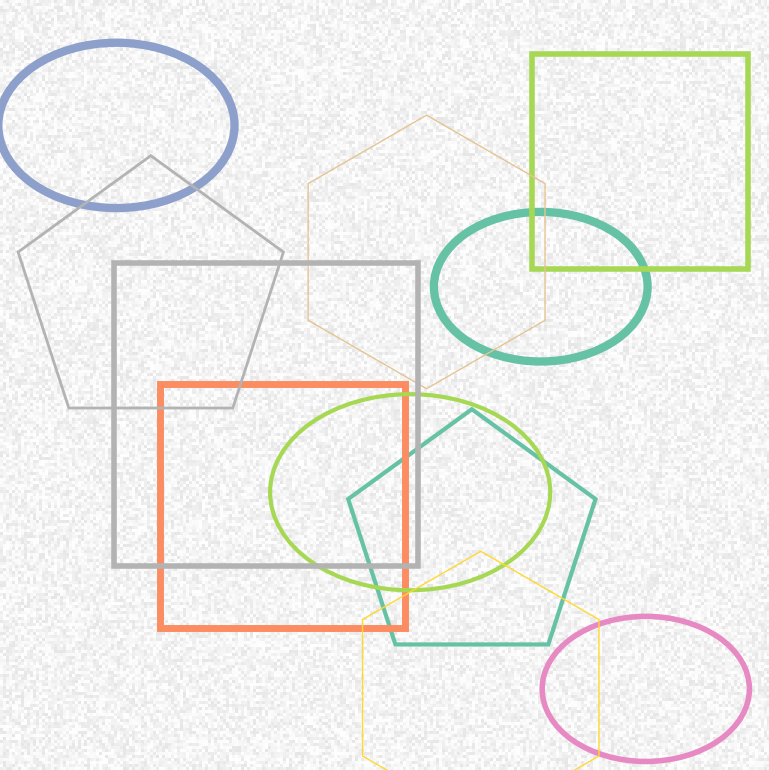[{"shape": "pentagon", "thickness": 1.5, "radius": 0.84, "center": [0.613, 0.3]}, {"shape": "oval", "thickness": 3, "radius": 0.69, "center": [0.702, 0.628]}, {"shape": "square", "thickness": 2.5, "radius": 0.79, "center": [0.367, 0.342]}, {"shape": "oval", "thickness": 3, "radius": 0.77, "center": [0.151, 0.837]}, {"shape": "oval", "thickness": 2, "radius": 0.67, "center": [0.839, 0.105]}, {"shape": "oval", "thickness": 1.5, "radius": 0.91, "center": [0.533, 0.361]}, {"shape": "square", "thickness": 2, "radius": 0.7, "center": [0.831, 0.79]}, {"shape": "hexagon", "thickness": 0.5, "radius": 0.89, "center": [0.624, 0.107]}, {"shape": "hexagon", "thickness": 0.5, "radius": 0.89, "center": [0.554, 0.673]}, {"shape": "pentagon", "thickness": 1, "radius": 0.91, "center": [0.196, 0.617]}, {"shape": "square", "thickness": 2, "radius": 0.98, "center": [0.345, 0.462]}]